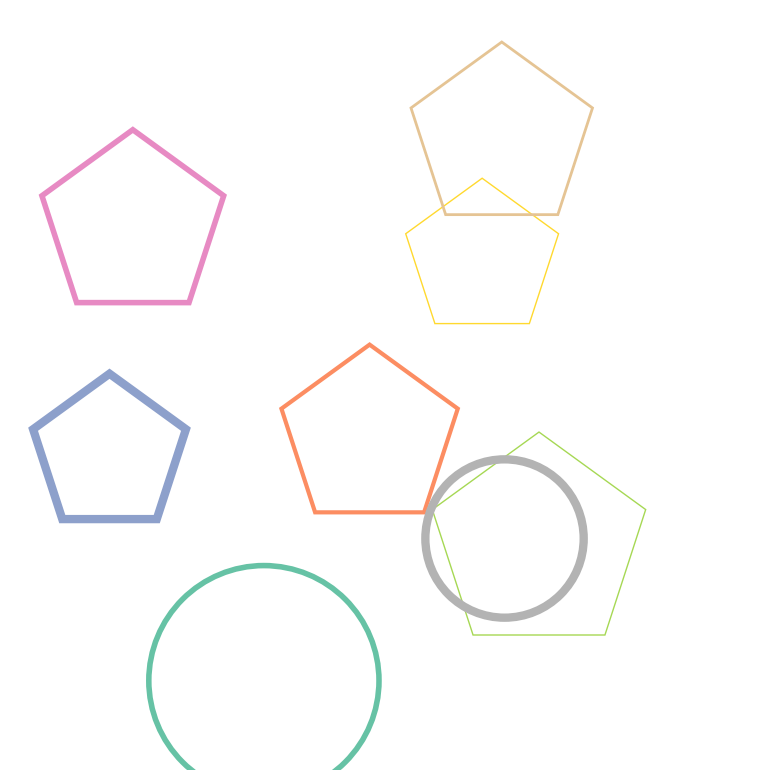[{"shape": "circle", "thickness": 2, "radius": 0.75, "center": [0.343, 0.116]}, {"shape": "pentagon", "thickness": 1.5, "radius": 0.6, "center": [0.48, 0.432]}, {"shape": "pentagon", "thickness": 3, "radius": 0.52, "center": [0.142, 0.41]}, {"shape": "pentagon", "thickness": 2, "radius": 0.62, "center": [0.172, 0.707]}, {"shape": "pentagon", "thickness": 0.5, "radius": 0.73, "center": [0.7, 0.293]}, {"shape": "pentagon", "thickness": 0.5, "radius": 0.52, "center": [0.626, 0.664]}, {"shape": "pentagon", "thickness": 1, "radius": 0.62, "center": [0.652, 0.822]}, {"shape": "circle", "thickness": 3, "radius": 0.51, "center": [0.655, 0.301]}]